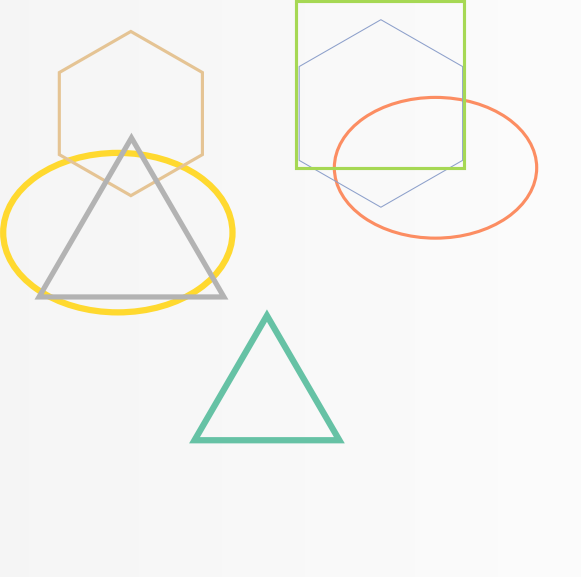[{"shape": "triangle", "thickness": 3, "radius": 0.72, "center": [0.459, 0.309]}, {"shape": "oval", "thickness": 1.5, "radius": 0.87, "center": [0.749, 0.709]}, {"shape": "hexagon", "thickness": 0.5, "radius": 0.81, "center": [0.655, 0.803]}, {"shape": "square", "thickness": 1.5, "radius": 0.72, "center": [0.654, 0.853]}, {"shape": "oval", "thickness": 3, "radius": 0.99, "center": [0.203, 0.596]}, {"shape": "hexagon", "thickness": 1.5, "radius": 0.71, "center": [0.225, 0.803]}, {"shape": "triangle", "thickness": 2.5, "radius": 0.92, "center": [0.226, 0.577]}]